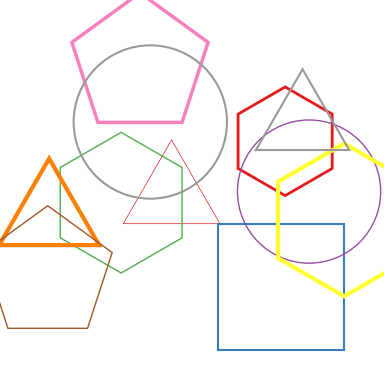[{"shape": "triangle", "thickness": 0.5, "radius": 0.73, "center": [0.446, 0.491]}, {"shape": "hexagon", "thickness": 2, "radius": 0.71, "center": [0.741, 0.633]}, {"shape": "square", "thickness": 1.5, "radius": 0.82, "center": [0.73, 0.254]}, {"shape": "hexagon", "thickness": 1, "radius": 0.91, "center": [0.315, 0.474]}, {"shape": "circle", "thickness": 1, "radius": 0.93, "center": [0.803, 0.502]}, {"shape": "triangle", "thickness": 3, "radius": 0.75, "center": [0.128, 0.438]}, {"shape": "hexagon", "thickness": 3, "radius": 0.99, "center": [0.894, 0.429]}, {"shape": "pentagon", "thickness": 1, "radius": 0.88, "center": [0.124, 0.29]}, {"shape": "pentagon", "thickness": 2.5, "radius": 0.93, "center": [0.364, 0.833]}, {"shape": "triangle", "thickness": 1.5, "radius": 0.7, "center": [0.786, 0.68]}, {"shape": "circle", "thickness": 1.5, "radius": 1.0, "center": [0.39, 0.683]}]